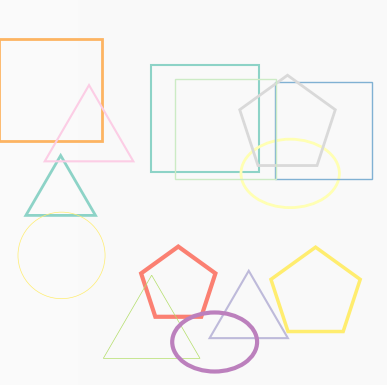[{"shape": "triangle", "thickness": 2, "radius": 0.52, "center": [0.157, 0.492]}, {"shape": "square", "thickness": 1.5, "radius": 0.69, "center": [0.529, 0.693]}, {"shape": "oval", "thickness": 2, "radius": 0.63, "center": [0.749, 0.55]}, {"shape": "triangle", "thickness": 1.5, "radius": 0.58, "center": [0.642, 0.18]}, {"shape": "pentagon", "thickness": 3, "radius": 0.5, "center": [0.46, 0.259]}, {"shape": "square", "thickness": 1, "radius": 0.63, "center": [0.835, 0.661]}, {"shape": "square", "thickness": 2, "radius": 0.66, "center": [0.13, 0.767]}, {"shape": "triangle", "thickness": 0.5, "radius": 0.72, "center": [0.391, 0.141]}, {"shape": "triangle", "thickness": 1.5, "radius": 0.66, "center": [0.23, 0.647]}, {"shape": "pentagon", "thickness": 2, "radius": 0.65, "center": [0.742, 0.675]}, {"shape": "oval", "thickness": 3, "radius": 0.55, "center": [0.554, 0.112]}, {"shape": "square", "thickness": 1, "radius": 0.65, "center": [0.582, 0.664]}, {"shape": "circle", "thickness": 0.5, "radius": 0.56, "center": [0.159, 0.337]}, {"shape": "pentagon", "thickness": 2.5, "radius": 0.61, "center": [0.814, 0.237]}]